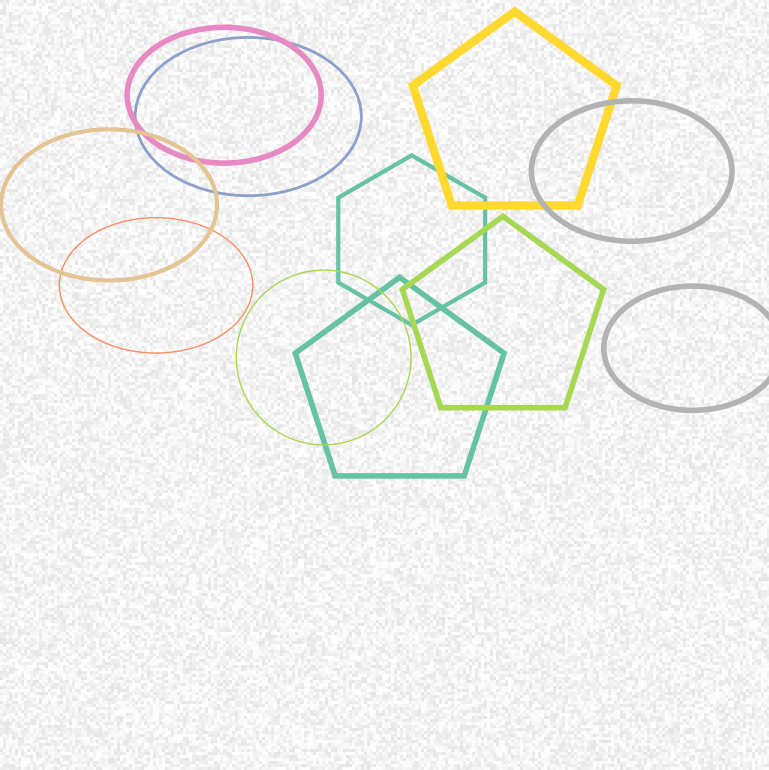[{"shape": "hexagon", "thickness": 1.5, "radius": 0.55, "center": [0.535, 0.688]}, {"shape": "pentagon", "thickness": 2, "radius": 0.71, "center": [0.519, 0.497]}, {"shape": "oval", "thickness": 0.5, "radius": 0.63, "center": [0.203, 0.629]}, {"shape": "oval", "thickness": 1, "radius": 0.73, "center": [0.322, 0.849]}, {"shape": "oval", "thickness": 2, "radius": 0.63, "center": [0.291, 0.876]}, {"shape": "circle", "thickness": 0.5, "radius": 0.57, "center": [0.42, 0.536]}, {"shape": "pentagon", "thickness": 2, "radius": 0.69, "center": [0.653, 0.582]}, {"shape": "pentagon", "thickness": 3, "radius": 0.7, "center": [0.668, 0.846]}, {"shape": "oval", "thickness": 1.5, "radius": 0.7, "center": [0.142, 0.734]}, {"shape": "oval", "thickness": 2, "radius": 0.65, "center": [0.82, 0.778]}, {"shape": "oval", "thickness": 2, "radius": 0.58, "center": [0.899, 0.548]}]